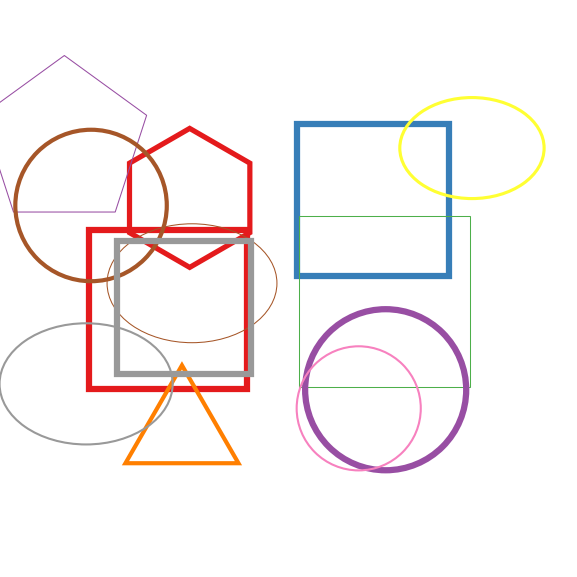[{"shape": "square", "thickness": 3, "radius": 0.69, "center": [0.291, 0.463]}, {"shape": "hexagon", "thickness": 2.5, "radius": 0.6, "center": [0.328, 0.656]}, {"shape": "square", "thickness": 3, "radius": 0.66, "center": [0.646, 0.653]}, {"shape": "square", "thickness": 0.5, "radius": 0.74, "center": [0.665, 0.477]}, {"shape": "pentagon", "thickness": 0.5, "radius": 0.75, "center": [0.111, 0.753]}, {"shape": "circle", "thickness": 3, "radius": 0.7, "center": [0.668, 0.324]}, {"shape": "triangle", "thickness": 2, "radius": 0.56, "center": [0.315, 0.254]}, {"shape": "oval", "thickness": 1.5, "radius": 0.62, "center": [0.817, 0.743]}, {"shape": "oval", "thickness": 0.5, "radius": 0.74, "center": [0.332, 0.509]}, {"shape": "circle", "thickness": 2, "radius": 0.66, "center": [0.158, 0.643]}, {"shape": "circle", "thickness": 1, "radius": 0.54, "center": [0.621, 0.292]}, {"shape": "square", "thickness": 3, "radius": 0.58, "center": [0.318, 0.467]}, {"shape": "oval", "thickness": 1, "radius": 0.75, "center": [0.149, 0.334]}]